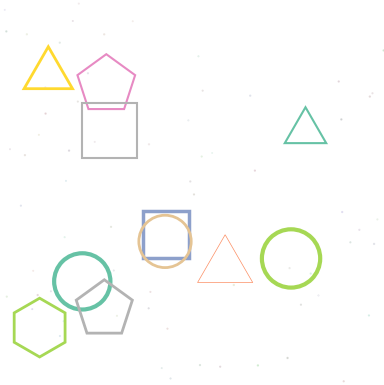[{"shape": "triangle", "thickness": 1.5, "radius": 0.31, "center": [0.794, 0.659]}, {"shape": "circle", "thickness": 3, "radius": 0.37, "center": [0.214, 0.269]}, {"shape": "triangle", "thickness": 0.5, "radius": 0.41, "center": [0.585, 0.308]}, {"shape": "square", "thickness": 2.5, "radius": 0.3, "center": [0.431, 0.392]}, {"shape": "pentagon", "thickness": 1.5, "radius": 0.39, "center": [0.276, 0.78]}, {"shape": "hexagon", "thickness": 2, "radius": 0.38, "center": [0.103, 0.149]}, {"shape": "circle", "thickness": 3, "radius": 0.38, "center": [0.756, 0.329]}, {"shape": "triangle", "thickness": 2, "radius": 0.36, "center": [0.125, 0.806]}, {"shape": "circle", "thickness": 2, "radius": 0.34, "center": [0.429, 0.373]}, {"shape": "square", "thickness": 1.5, "radius": 0.36, "center": [0.285, 0.66]}, {"shape": "pentagon", "thickness": 2, "radius": 0.38, "center": [0.271, 0.197]}]